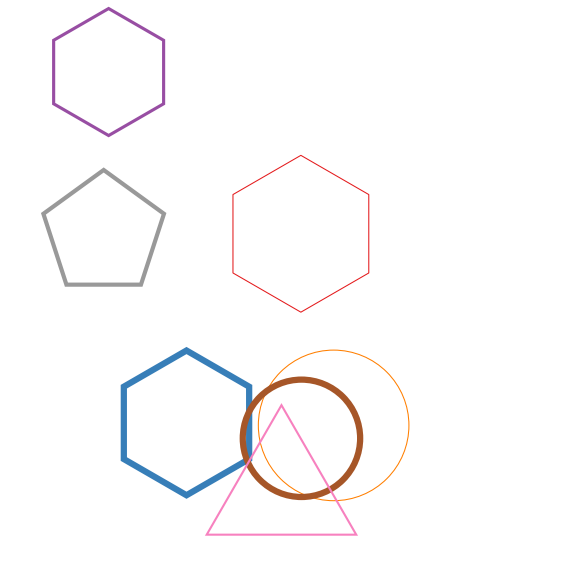[{"shape": "hexagon", "thickness": 0.5, "radius": 0.68, "center": [0.521, 0.594]}, {"shape": "hexagon", "thickness": 3, "radius": 0.63, "center": [0.323, 0.267]}, {"shape": "hexagon", "thickness": 1.5, "radius": 0.55, "center": [0.188, 0.874]}, {"shape": "circle", "thickness": 0.5, "radius": 0.65, "center": [0.578, 0.263]}, {"shape": "circle", "thickness": 3, "radius": 0.51, "center": [0.522, 0.24]}, {"shape": "triangle", "thickness": 1, "radius": 0.75, "center": [0.487, 0.148]}, {"shape": "pentagon", "thickness": 2, "radius": 0.55, "center": [0.18, 0.595]}]